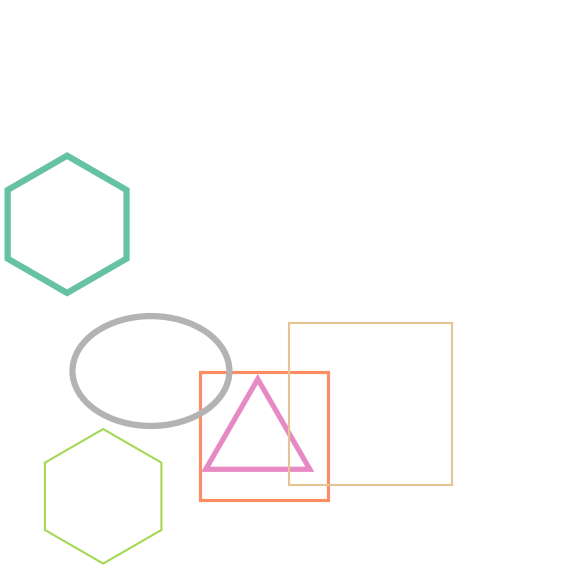[{"shape": "hexagon", "thickness": 3, "radius": 0.59, "center": [0.116, 0.611]}, {"shape": "square", "thickness": 1.5, "radius": 0.56, "center": [0.457, 0.244]}, {"shape": "triangle", "thickness": 2.5, "radius": 0.52, "center": [0.446, 0.239]}, {"shape": "hexagon", "thickness": 1, "radius": 0.58, "center": [0.179, 0.14]}, {"shape": "square", "thickness": 1, "radius": 0.7, "center": [0.642, 0.3]}, {"shape": "oval", "thickness": 3, "radius": 0.68, "center": [0.261, 0.357]}]